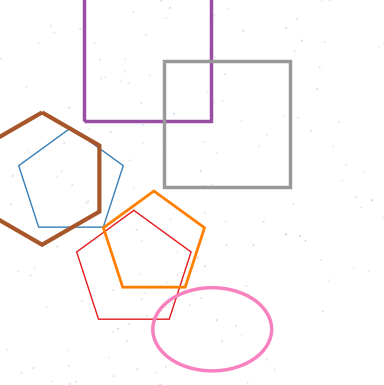[{"shape": "pentagon", "thickness": 1, "radius": 0.78, "center": [0.348, 0.297]}, {"shape": "pentagon", "thickness": 1, "radius": 0.71, "center": [0.184, 0.526]}, {"shape": "square", "thickness": 2.5, "radius": 0.83, "center": [0.383, 0.852]}, {"shape": "pentagon", "thickness": 2, "radius": 0.69, "center": [0.4, 0.366]}, {"shape": "hexagon", "thickness": 3, "radius": 0.86, "center": [0.109, 0.536]}, {"shape": "oval", "thickness": 2.5, "radius": 0.77, "center": [0.551, 0.145]}, {"shape": "square", "thickness": 2.5, "radius": 0.82, "center": [0.589, 0.679]}]